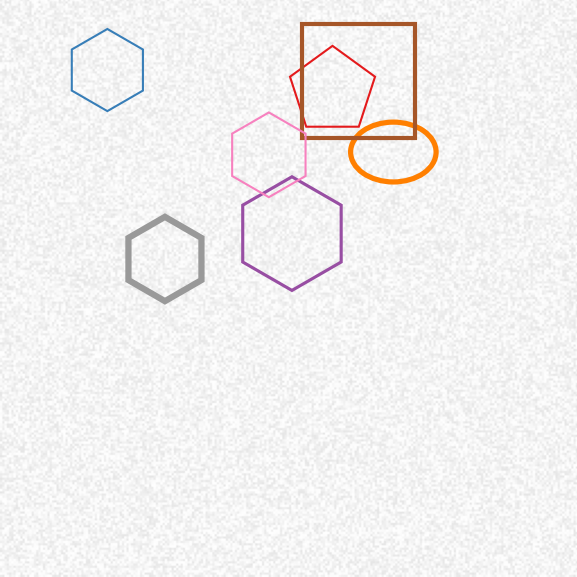[{"shape": "pentagon", "thickness": 1, "radius": 0.39, "center": [0.576, 0.842]}, {"shape": "hexagon", "thickness": 1, "radius": 0.36, "center": [0.186, 0.878]}, {"shape": "hexagon", "thickness": 1.5, "radius": 0.49, "center": [0.506, 0.595]}, {"shape": "oval", "thickness": 2.5, "radius": 0.37, "center": [0.681, 0.736]}, {"shape": "square", "thickness": 2, "radius": 0.49, "center": [0.62, 0.859]}, {"shape": "hexagon", "thickness": 1, "radius": 0.37, "center": [0.466, 0.731]}, {"shape": "hexagon", "thickness": 3, "radius": 0.36, "center": [0.286, 0.551]}]